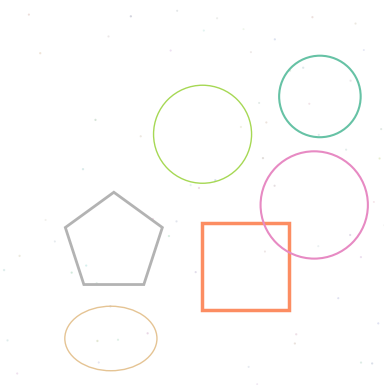[{"shape": "circle", "thickness": 1.5, "radius": 0.53, "center": [0.831, 0.749]}, {"shape": "square", "thickness": 2.5, "radius": 0.56, "center": [0.638, 0.308]}, {"shape": "circle", "thickness": 1.5, "radius": 0.7, "center": [0.816, 0.468]}, {"shape": "circle", "thickness": 1, "radius": 0.64, "center": [0.526, 0.651]}, {"shape": "oval", "thickness": 1, "radius": 0.6, "center": [0.288, 0.121]}, {"shape": "pentagon", "thickness": 2, "radius": 0.66, "center": [0.296, 0.368]}]